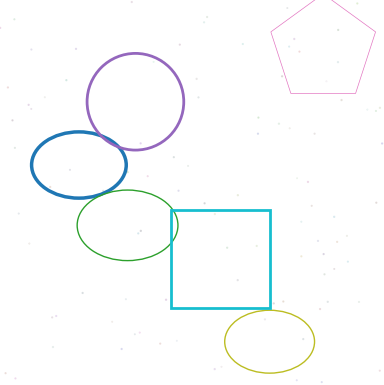[{"shape": "oval", "thickness": 2.5, "radius": 0.61, "center": [0.205, 0.571]}, {"shape": "oval", "thickness": 1, "radius": 0.65, "center": [0.331, 0.415]}, {"shape": "circle", "thickness": 2, "radius": 0.63, "center": [0.352, 0.736]}, {"shape": "pentagon", "thickness": 0.5, "radius": 0.71, "center": [0.839, 0.873]}, {"shape": "oval", "thickness": 1, "radius": 0.58, "center": [0.7, 0.112]}, {"shape": "square", "thickness": 2, "radius": 0.64, "center": [0.572, 0.328]}]